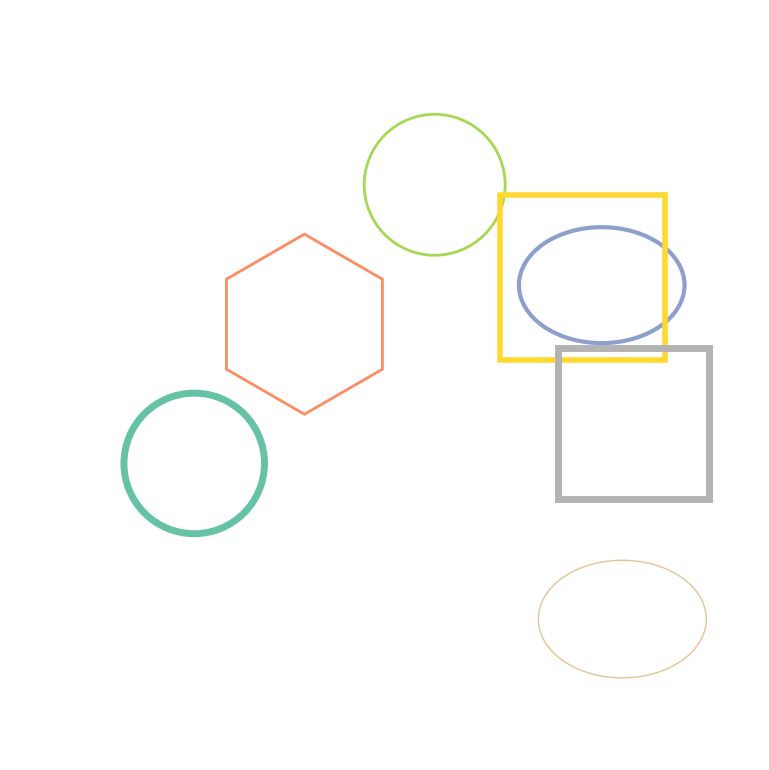[{"shape": "circle", "thickness": 2.5, "radius": 0.46, "center": [0.252, 0.398]}, {"shape": "hexagon", "thickness": 1, "radius": 0.58, "center": [0.395, 0.579]}, {"shape": "oval", "thickness": 1.5, "radius": 0.54, "center": [0.781, 0.63]}, {"shape": "circle", "thickness": 1, "radius": 0.46, "center": [0.565, 0.76]}, {"shape": "square", "thickness": 2, "radius": 0.54, "center": [0.757, 0.64]}, {"shape": "oval", "thickness": 0.5, "radius": 0.55, "center": [0.808, 0.196]}, {"shape": "square", "thickness": 2.5, "radius": 0.49, "center": [0.823, 0.45]}]